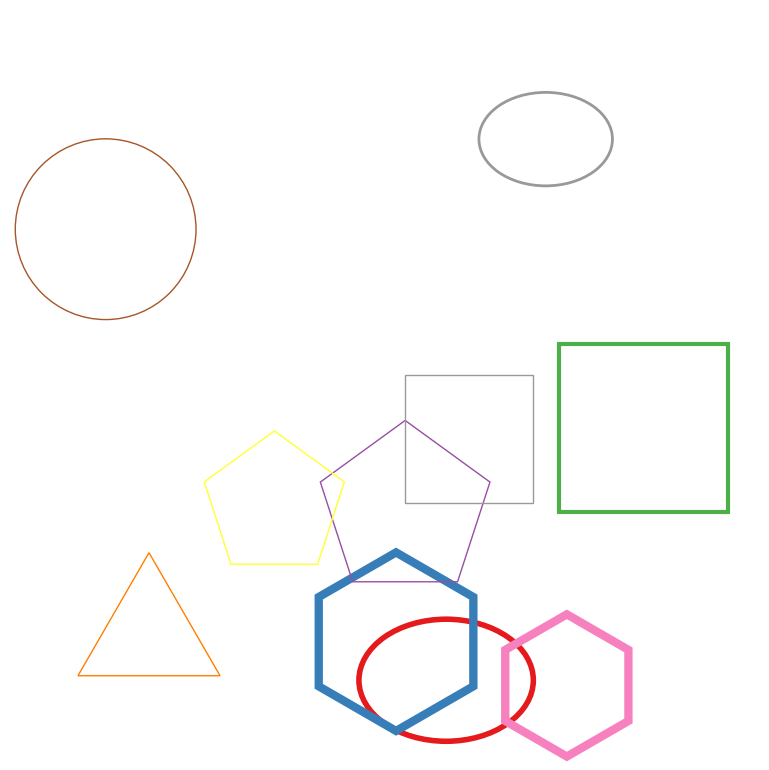[{"shape": "oval", "thickness": 2, "radius": 0.57, "center": [0.579, 0.117]}, {"shape": "hexagon", "thickness": 3, "radius": 0.58, "center": [0.514, 0.167]}, {"shape": "square", "thickness": 1.5, "radius": 0.55, "center": [0.836, 0.444]}, {"shape": "pentagon", "thickness": 0.5, "radius": 0.58, "center": [0.526, 0.338]}, {"shape": "triangle", "thickness": 0.5, "radius": 0.53, "center": [0.194, 0.176]}, {"shape": "pentagon", "thickness": 0.5, "radius": 0.48, "center": [0.356, 0.345]}, {"shape": "circle", "thickness": 0.5, "radius": 0.59, "center": [0.137, 0.702]}, {"shape": "hexagon", "thickness": 3, "radius": 0.46, "center": [0.736, 0.11]}, {"shape": "square", "thickness": 0.5, "radius": 0.42, "center": [0.609, 0.43]}, {"shape": "oval", "thickness": 1, "radius": 0.43, "center": [0.709, 0.819]}]